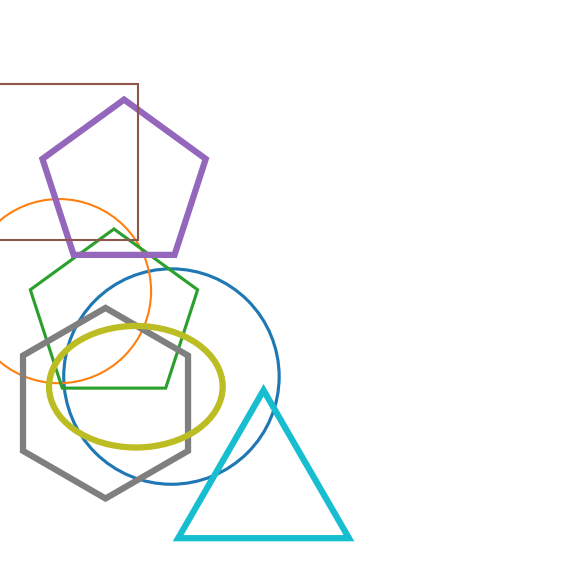[{"shape": "circle", "thickness": 1.5, "radius": 0.93, "center": [0.297, 0.347]}, {"shape": "circle", "thickness": 1, "radius": 0.8, "center": [0.102, 0.495]}, {"shape": "pentagon", "thickness": 1.5, "radius": 0.76, "center": [0.197, 0.45]}, {"shape": "pentagon", "thickness": 3, "radius": 0.74, "center": [0.215, 0.678]}, {"shape": "square", "thickness": 1, "radius": 0.67, "center": [0.105, 0.718]}, {"shape": "hexagon", "thickness": 3, "radius": 0.82, "center": [0.183, 0.301]}, {"shape": "oval", "thickness": 3, "radius": 0.75, "center": [0.235, 0.329]}, {"shape": "triangle", "thickness": 3, "radius": 0.85, "center": [0.456, 0.153]}]